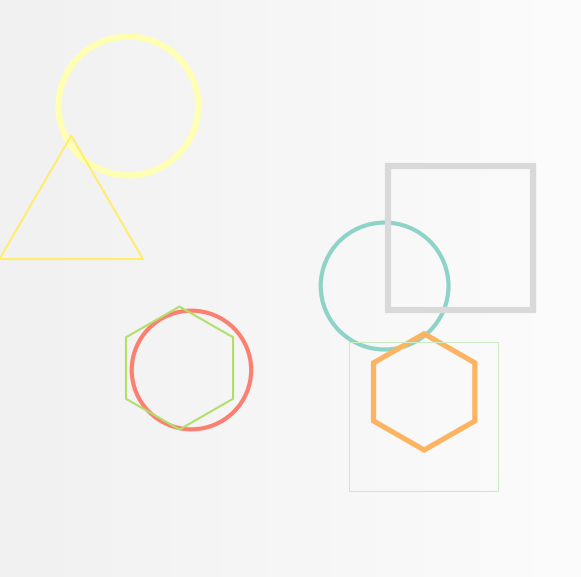[{"shape": "circle", "thickness": 2, "radius": 0.55, "center": [0.662, 0.504]}, {"shape": "circle", "thickness": 3, "radius": 0.6, "center": [0.221, 0.816]}, {"shape": "circle", "thickness": 2, "radius": 0.51, "center": [0.329, 0.358]}, {"shape": "hexagon", "thickness": 2.5, "radius": 0.5, "center": [0.73, 0.321]}, {"shape": "hexagon", "thickness": 1, "radius": 0.53, "center": [0.309, 0.362]}, {"shape": "square", "thickness": 3, "radius": 0.62, "center": [0.792, 0.587]}, {"shape": "square", "thickness": 0.5, "radius": 0.64, "center": [0.728, 0.278]}, {"shape": "triangle", "thickness": 1, "radius": 0.71, "center": [0.123, 0.622]}]